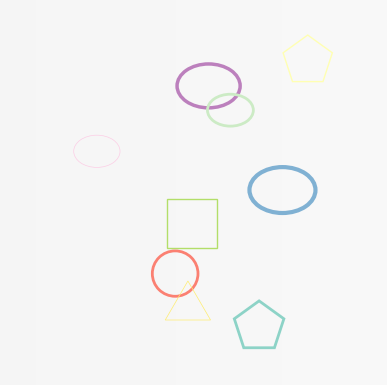[{"shape": "pentagon", "thickness": 2, "radius": 0.34, "center": [0.669, 0.151]}, {"shape": "pentagon", "thickness": 1, "radius": 0.33, "center": [0.794, 0.842]}, {"shape": "circle", "thickness": 2, "radius": 0.29, "center": [0.452, 0.289]}, {"shape": "oval", "thickness": 3, "radius": 0.43, "center": [0.729, 0.506]}, {"shape": "square", "thickness": 1, "radius": 0.32, "center": [0.495, 0.419]}, {"shape": "oval", "thickness": 0.5, "radius": 0.3, "center": [0.25, 0.607]}, {"shape": "oval", "thickness": 2.5, "radius": 0.41, "center": [0.538, 0.777]}, {"shape": "oval", "thickness": 2, "radius": 0.3, "center": [0.595, 0.714]}, {"shape": "triangle", "thickness": 0.5, "radius": 0.34, "center": [0.485, 0.203]}]